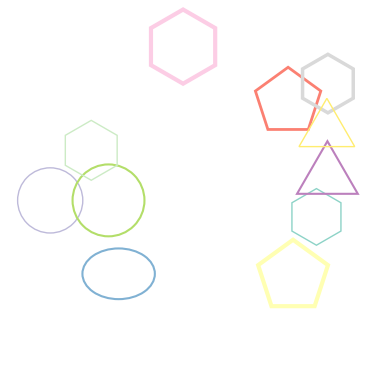[{"shape": "hexagon", "thickness": 1, "radius": 0.37, "center": [0.822, 0.437]}, {"shape": "pentagon", "thickness": 3, "radius": 0.48, "center": [0.761, 0.282]}, {"shape": "circle", "thickness": 1, "radius": 0.42, "center": [0.13, 0.479]}, {"shape": "pentagon", "thickness": 2, "radius": 0.45, "center": [0.748, 0.736]}, {"shape": "oval", "thickness": 1.5, "radius": 0.47, "center": [0.308, 0.289]}, {"shape": "circle", "thickness": 1.5, "radius": 0.47, "center": [0.282, 0.48]}, {"shape": "hexagon", "thickness": 3, "radius": 0.48, "center": [0.476, 0.879]}, {"shape": "hexagon", "thickness": 2.5, "radius": 0.38, "center": [0.852, 0.783]}, {"shape": "triangle", "thickness": 1.5, "radius": 0.46, "center": [0.85, 0.542]}, {"shape": "hexagon", "thickness": 1, "radius": 0.39, "center": [0.237, 0.61]}, {"shape": "triangle", "thickness": 1, "radius": 0.42, "center": [0.849, 0.661]}]